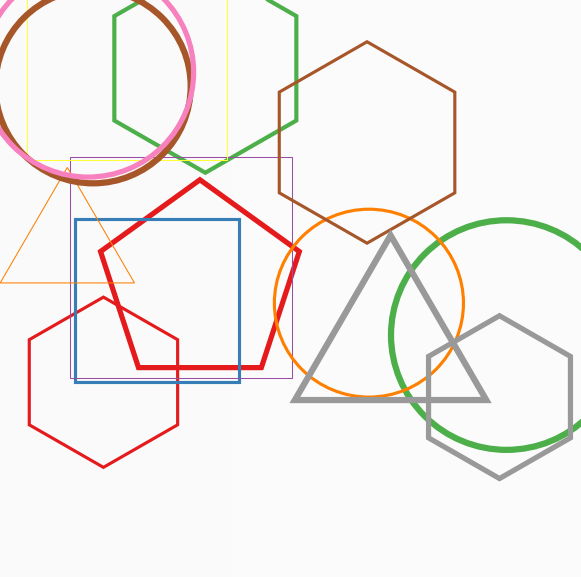[{"shape": "hexagon", "thickness": 1.5, "radius": 0.74, "center": [0.178, 0.337]}, {"shape": "pentagon", "thickness": 2.5, "radius": 0.9, "center": [0.344, 0.508]}, {"shape": "square", "thickness": 1.5, "radius": 0.71, "center": [0.27, 0.479]}, {"shape": "hexagon", "thickness": 2, "radius": 0.9, "center": [0.353, 0.881]}, {"shape": "circle", "thickness": 3, "radius": 0.99, "center": [0.871, 0.419]}, {"shape": "square", "thickness": 0.5, "radius": 0.96, "center": [0.312, 0.535]}, {"shape": "circle", "thickness": 1.5, "radius": 0.81, "center": [0.635, 0.474]}, {"shape": "triangle", "thickness": 0.5, "radius": 0.67, "center": [0.116, 0.576]}, {"shape": "square", "thickness": 0.5, "radius": 0.86, "center": [0.218, 0.894]}, {"shape": "circle", "thickness": 3, "radius": 0.84, "center": [0.16, 0.85]}, {"shape": "hexagon", "thickness": 1.5, "radius": 0.87, "center": [0.631, 0.752]}, {"shape": "circle", "thickness": 2.5, "radius": 0.91, "center": [0.151, 0.874]}, {"shape": "hexagon", "thickness": 2.5, "radius": 0.7, "center": [0.859, 0.311]}, {"shape": "triangle", "thickness": 3, "radius": 0.95, "center": [0.672, 0.401]}]